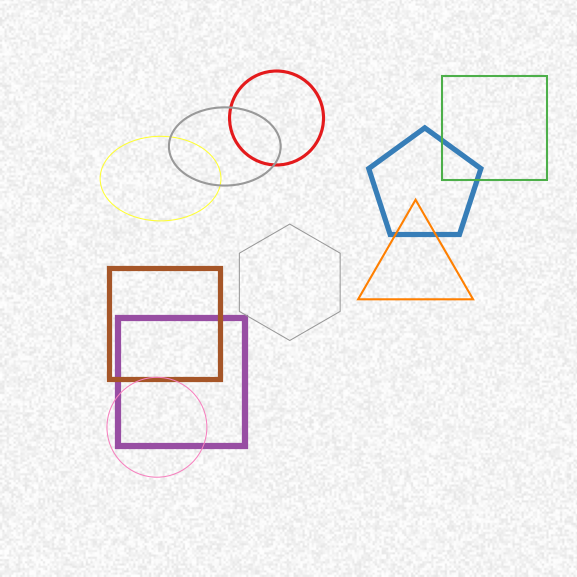[{"shape": "circle", "thickness": 1.5, "radius": 0.41, "center": [0.479, 0.795]}, {"shape": "pentagon", "thickness": 2.5, "radius": 0.51, "center": [0.736, 0.676]}, {"shape": "square", "thickness": 1, "radius": 0.45, "center": [0.856, 0.778]}, {"shape": "square", "thickness": 3, "radius": 0.55, "center": [0.314, 0.338]}, {"shape": "triangle", "thickness": 1, "radius": 0.57, "center": [0.72, 0.538]}, {"shape": "oval", "thickness": 0.5, "radius": 0.52, "center": [0.278, 0.69]}, {"shape": "square", "thickness": 2.5, "radius": 0.48, "center": [0.286, 0.439]}, {"shape": "circle", "thickness": 0.5, "radius": 0.43, "center": [0.272, 0.259]}, {"shape": "oval", "thickness": 1, "radius": 0.48, "center": [0.389, 0.746]}, {"shape": "hexagon", "thickness": 0.5, "radius": 0.5, "center": [0.502, 0.51]}]